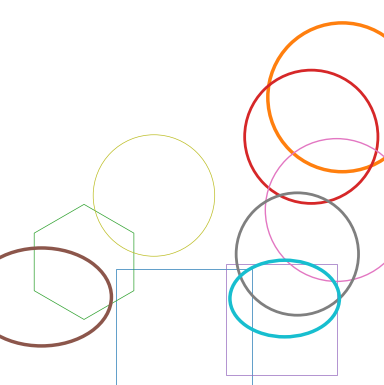[{"shape": "square", "thickness": 0.5, "radius": 0.89, "center": [0.478, 0.123]}, {"shape": "circle", "thickness": 2.5, "radius": 0.97, "center": [0.889, 0.747]}, {"shape": "hexagon", "thickness": 0.5, "radius": 0.75, "center": [0.218, 0.32]}, {"shape": "circle", "thickness": 2, "radius": 0.87, "center": [0.809, 0.645]}, {"shape": "square", "thickness": 0.5, "radius": 0.72, "center": [0.732, 0.171]}, {"shape": "oval", "thickness": 2.5, "radius": 0.91, "center": [0.108, 0.229]}, {"shape": "circle", "thickness": 1, "radius": 0.93, "center": [0.875, 0.455]}, {"shape": "circle", "thickness": 2, "radius": 0.79, "center": [0.772, 0.34]}, {"shape": "circle", "thickness": 0.5, "radius": 0.79, "center": [0.4, 0.492]}, {"shape": "oval", "thickness": 2.5, "radius": 0.71, "center": [0.739, 0.225]}]